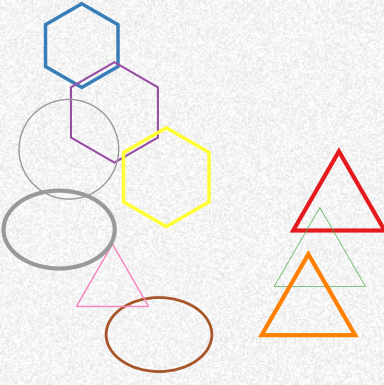[{"shape": "triangle", "thickness": 3, "radius": 0.69, "center": [0.88, 0.47]}, {"shape": "hexagon", "thickness": 2.5, "radius": 0.54, "center": [0.212, 0.882]}, {"shape": "triangle", "thickness": 0.5, "radius": 0.69, "center": [0.831, 0.324]}, {"shape": "hexagon", "thickness": 1.5, "radius": 0.65, "center": [0.297, 0.708]}, {"shape": "triangle", "thickness": 3, "radius": 0.7, "center": [0.801, 0.2]}, {"shape": "hexagon", "thickness": 2.5, "radius": 0.64, "center": [0.432, 0.54]}, {"shape": "oval", "thickness": 2, "radius": 0.69, "center": [0.413, 0.131]}, {"shape": "triangle", "thickness": 1, "radius": 0.54, "center": [0.292, 0.258]}, {"shape": "oval", "thickness": 3, "radius": 0.72, "center": [0.154, 0.404]}, {"shape": "circle", "thickness": 1, "radius": 0.65, "center": [0.179, 0.612]}]